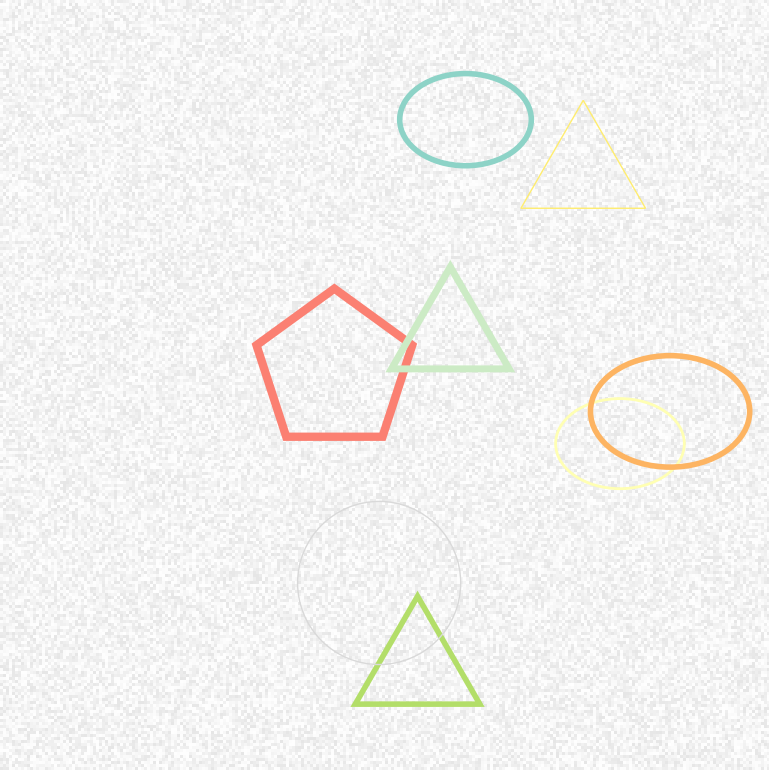[{"shape": "oval", "thickness": 2, "radius": 0.43, "center": [0.605, 0.845]}, {"shape": "oval", "thickness": 1, "radius": 0.42, "center": [0.805, 0.424]}, {"shape": "pentagon", "thickness": 3, "radius": 0.53, "center": [0.434, 0.519]}, {"shape": "oval", "thickness": 2, "radius": 0.52, "center": [0.87, 0.466]}, {"shape": "triangle", "thickness": 2, "radius": 0.47, "center": [0.542, 0.132]}, {"shape": "circle", "thickness": 0.5, "radius": 0.53, "center": [0.492, 0.243]}, {"shape": "triangle", "thickness": 2.5, "radius": 0.44, "center": [0.585, 0.565]}, {"shape": "triangle", "thickness": 0.5, "radius": 0.47, "center": [0.757, 0.776]}]